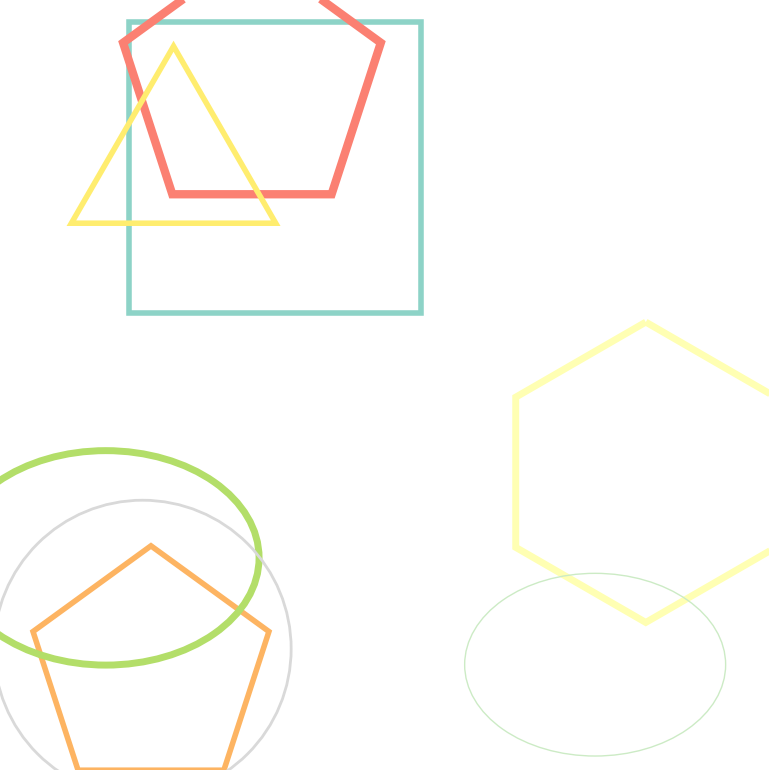[{"shape": "square", "thickness": 2, "radius": 0.95, "center": [0.357, 0.783]}, {"shape": "hexagon", "thickness": 2.5, "radius": 0.98, "center": [0.839, 0.387]}, {"shape": "pentagon", "thickness": 3, "radius": 0.88, "center": [0.327, 0.89]}, {"shape": "pentagon", "thickness": 2, "radius": 0.81, "center": [0.196, 0.13]}, {"shape": "oval", "thickness": 2.5, "radius": 0.99, "center": [0.138, 0.275]}, {"shape": "circle", "thickness": 1, "radius": 0.96, "center": [0.185, 0.157]}, {"shape": "oval", "thickness": 0.5, "radius": 0.85, "center": [0.773, 0.137]}, {"shape": "triangle", "thickness": 2, "radius": 0.77, "center": [0.225, 0.787]}]